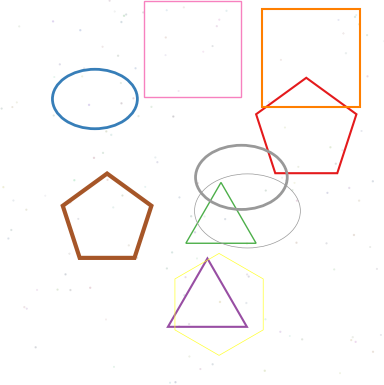[{"shape": "pentagon", "thickness": 1.5, "radius": 0.68, "center": [0.796, 0.661]}, {"shape": "oval", "thickness": 2, "radius": 0.55, "center": [0.247, 0.743]}, {"shape": "triangle", "thickness": 1, "radius": 0.53, "center": [0.574, 0.421]}, {"shape": "triangle", "thickness": 1.5, "radius": 0.59, "center": [0.539, 0.21]}, {"shape": "square", "thickness": 1.5, "radius": 0.64, "center": [0.808, 0.85]}, {"shape": "hexagon", "thickness": 0.5, "radius": 0.66, "center": [0.569, 0.209]}, {"shape": "pentagon", "thickness": 3, "radius": 0.61, "center": [0.278, 0.428]}, {"shape": "square", "thickness": 1, "radius": 0.63, "center": [0.5, 0.873]}, {"shape": "oval", "thickness": 0.5, "radius": 0.69, "center": [0.643, 0.452]}, {"shape": "oval", "thickness": 2, "radius": 0.6, "center": [0.627, 0.539]}]